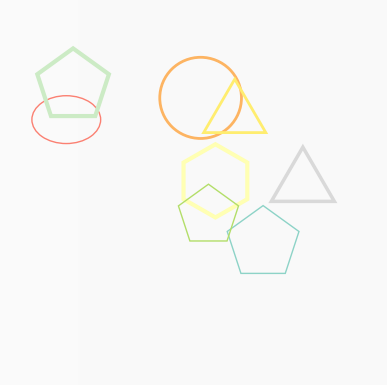[{"shape": "pentagon", "thickness": 1, "radius": 0.49, "center": [0.679, 0.369]}, {"shape": "hexagon", "thickness": 3, "radius": 0.48, "center": [0.556, 0.53]}, {"shape": "oval", "thickness": 1, "radius": 0.44, "center": [0.171, 0.689]}, {"shape": "circle", "thickness": 2, "radius": 0.53, "center": [0.518, 0.746]}, {"shape": "pentagon", "thickness": 1, "radius": 0.41, "center": [0.538, 0.44]}, {"shape": "triangle", "thickness": 2.5, "radius": 0.47, "center": [0.782, 0.524]}, {"shape": "pentagon", "thickness": 3, "radius": 0.49, "center": [0.189, 0.777]}, {"shape": "triangle", "thickness": 2, "radius": 0.46, "center": [0.606, 0.702]}]